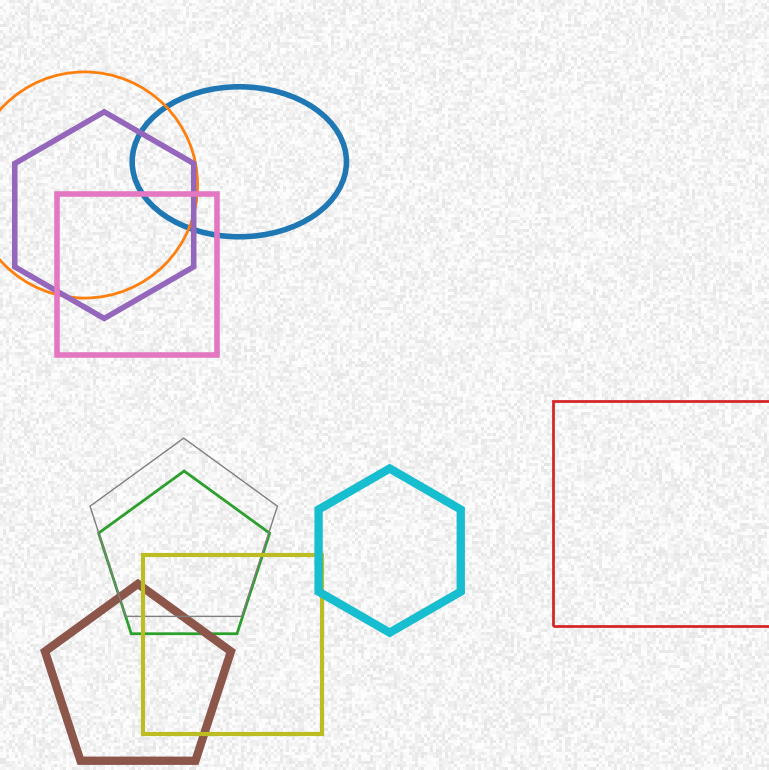[{"shape": "oval", "thickness": 2, "radius": 0.7, "center": [0.311, 0.79]}, {"shape": "circle", "thickness": 1, "radius": 0.73, "center": [0.11, 0.76]}, {"shape": "pentagon", "thickness": 1, "radius": 0.58, "center": [0.239, 0.271]}, {"shape": "square", "thickness": 1, "radius": 0.73, "center": [0.864, 0.333]}, {"shape": "hexagon", "thickness": 2, "radius": 0.67, "center": [0.135, 0.721]}, {"shape": "pentagon", "thickness": 3, "radius": 0.63, "center": [0.179, 0.115]}, {"shape": "square", "thickness": 2, "radius": 0.52, "center": [0.178, 0.644]}, {"shape": "pentagon", "thickness": 0.5, "radius": 0.64, "center": [0.239, 0.303]}, {"shape": "square", "thickness": 1.5, "radius": 0.58, "center": [0.302, 0.163]}, {"shape": "hexagon", "thickness": 3, "radius": 0.53, "center": [0.506, 0.285]}]